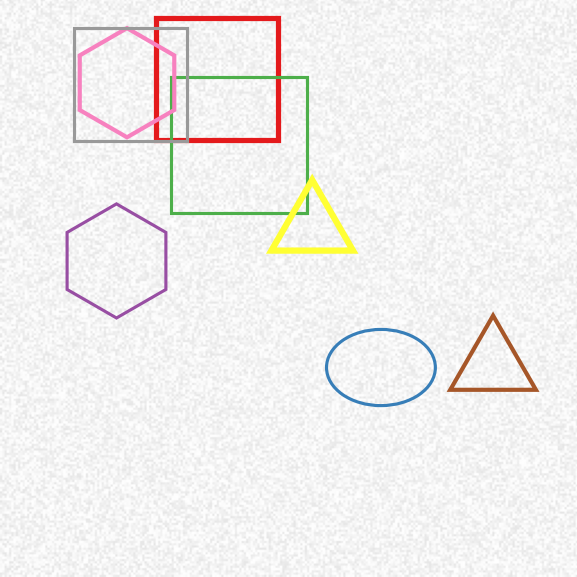[{"shape": "square", "thickness": 2.5, "radius": 0.53, "center": [0.376, 0.863]}, {"shape": "oval", "thickness": 1.5, "radius": 0.47, "center": [0.66, 0.363]}, {"shape": "square", "thickness": 1.5, "radius": 0.59, "center": [0.414, 0.748]}, {"shape": "hexagon", "thickness": 1.5, "radius": 0.49, "center": [0.202, 0.547]}, {"shape": "triangle", "thickness": 3, "radius": 0.41, "center": [0.541, 0.606]}, {"shape": "triangle", "thickness": 2, "radius": 0.43, "center": [0.854, 0.367]}, {"shape": "hexagon", "thickness": 2, "radius": 0.47, "center": [0.22, 0.856]}, {"shape": "square", "thickness": 1.5, "radius": 0.49, "center": [0.226, 0.853]}]